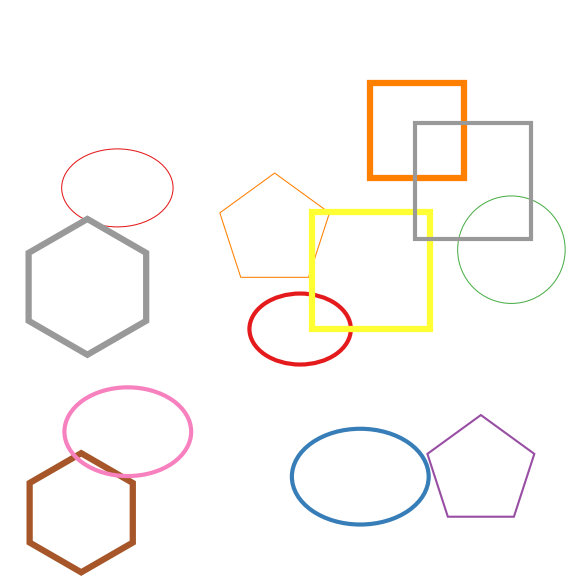[{"shape": "oval", "thickness": 2, "radius": 0.44, "center": [0.52, 0.429]}, {"shape": "oval", "thickness": 0.5, "radius": 0.48, "center": [0.203, 0.674]}, {"shape": "oval", "thickness": 2, "radius": 0.59, "center": [0.624, 0.174]}, {"shape": "circle", "thickness": 0.5, "radius": 0.47, "center": [0.886, 0.567]}, {"shape": "pentagon", "thickness": 1, "radius": 0.49, "center": [0.833, 0.183]}, {"shape": "square", "thickness": 3, "radius": 0.41, "center": [0.722, 0.773]}, {"shape": "pentagon", "thickness": 0.5, "radius": 0.5, "center": [0.476, 0.6]}, {"shape": "square", "thickness": 3, "radius": 0.51, "center": [0.643, 0.531]}, {"shape": "hexagon", "thickness": 3, "radius": 0.52, "center": [0.141, 0.111]}, {"shape": "oval", "thickness": 2, "radius": 0.55, "center": [0.221, 0.252]}, {"shape": "hexagon", "thickness": 3, "radius": 0.59, "center": [0.151, 0.502]}, {"shape": "square", "thickness": 2, "radius": 0.5, "center": [0.819, 0.686]}]